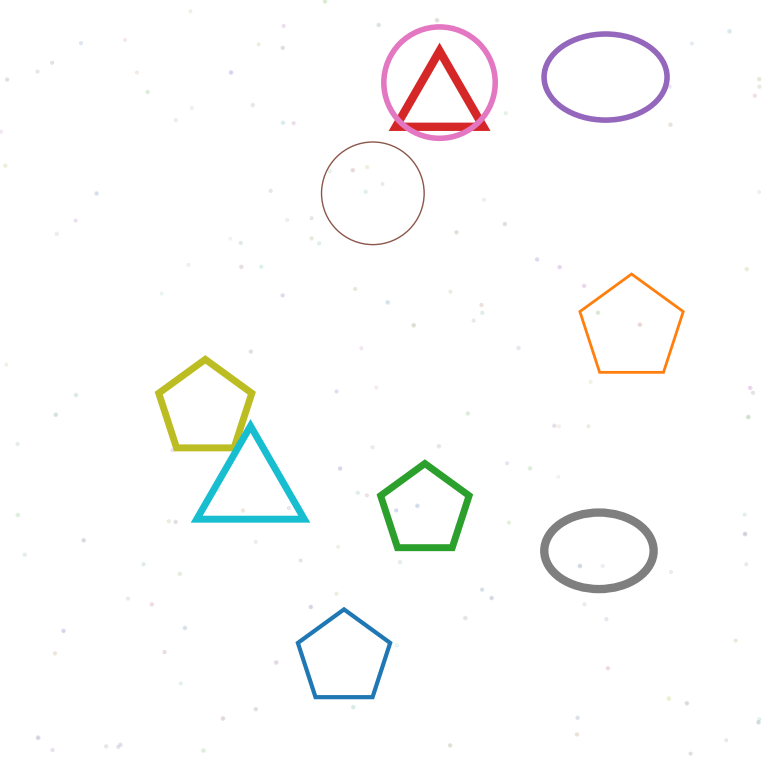[{"shape": "pentagon", "thickness": 1.5, "radius": 0.32, "center": [0.447, 0.146]}, {"shape": "pentagon", "thickness": 1, "radius": 0.35, "center": [0.82, 0.574]}, {"shape": "pentagon", "thickness": 2.5, "radius": 0.3, "center": [0.552, 0.338]}, {"shape": "triangle", "thickness": 3, "radius": 0.33, "center": [0.571, 0.868]}, {"shape": "oval", "thickness": 2, "radius": 0.4, "center": [0.786, 0.9]}, {"shape": "circle", "thickness": 0.5, "radius": 0.33, "center": [0.484, 0.749]}, {"shape": "circle", "thickness": 2, "radius": 0.36, "center": [0.571, 0.893]}, {"shape": "oval", "thickness": 3, "radius": 0.35, "center": [0.778, 0.285]}, {"shape": "pentagon", "thickness": 2.5, "radius": 0.32, "center": [0.267, 0.47]}, {"shape": "triangle", "thickness": 2.5, "radius": 0.4, "center": [0.325, 0.366]}]